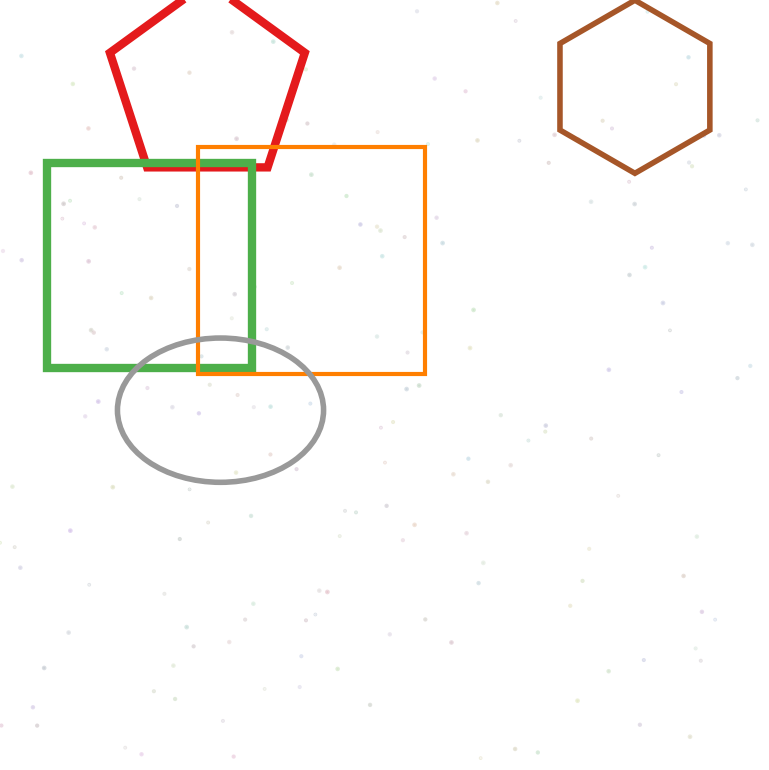[{"shape": "pentagon", "thickness": 3, "radius": 0.67, "center": [0.269, 0.89]}, {"shape": "square", "thickness": 3, "radius": 0.67, "center": [0.194, 0.655]}, {"shape": "square", "thickness": 1.5, "radius": 0.74, "center": [0.405, 0.662]}, {"shape": "hexagon", "thickness": 2, "radius": 0.56, "center": [0.825, 0.887]}, {"shape": "oval", "thickness": 2, "radius": 0.67, "center": [0.286, 0.467]}]